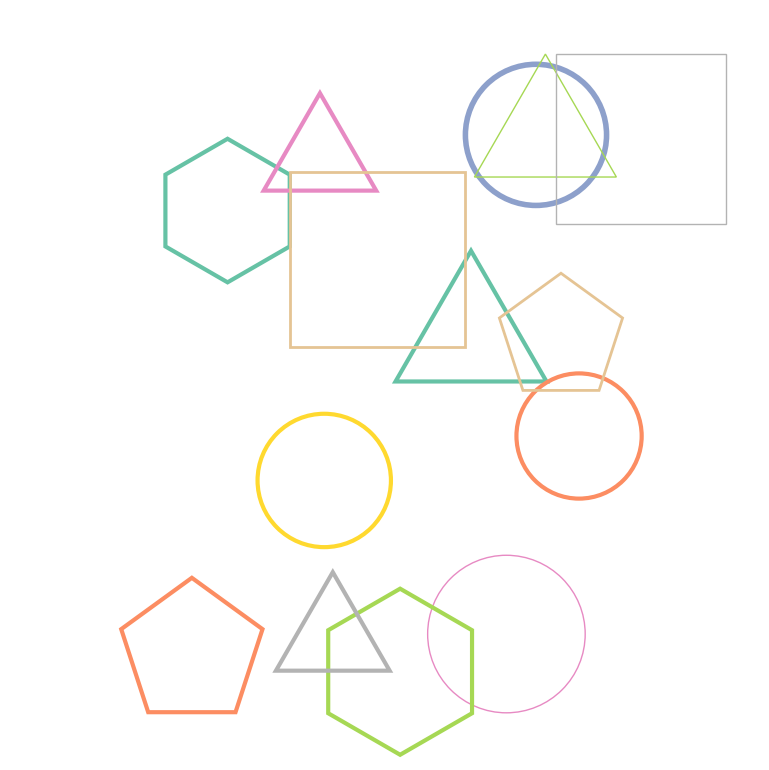[{"shape": "triangle", "thickness": 1.5, "radius": 0.57, "center": [0.612, 0.561]}, {"shape": "hexagon", "thickness": 1.5, "radius": 0.47, "center": [0.296, 0.727]}, {"shape": "pentagon", "thickness": 1.5, "radius": 0.48, "center": [0.249, 0.153]}, {"shape": "circle", "thickness": 1.5, "radius": 0.41, "center": [0.752, 0.434]}, {"shape": "circle", "thickness": 2, "radius": 0.46, "center": [0.696, 0.825]}, {"shape": "triangle", "thickness": 1.5, "radius": 0.42, "center": [0.416, 0.795]}, {"shape": "circle", "thickness": 0.5, "radius": 0.51, "center": [0.658, 0.177]}, {"shape": "hexagon", "thickness": 1.5, "radius": 0.54, "center": [0.52, 0.128]}, {"shape": "triangle", "thickness": 0.5, "radius": 0.53, "center": [0.708, 0.823]}, {"shape": "circle", "thickness": 1.5, "radius": 0.43, "center": [0.421, 0.376]}, {"shape": "pentagon", "thickness": 1, "radius": 0.42, "center": [0.729, 0.561]}, {"shape": "square", "thickness": 1, "radius": 0.57, "center": [0.49, 0.663]}, {"shape": "triangle", "thickness": 1.5, "radius": 0.43, "center": [0.432, 0.172]}, {"shape": "square", "thickness": 0.5, "radius": 0.55, "center": [0.833, 0.819]}]